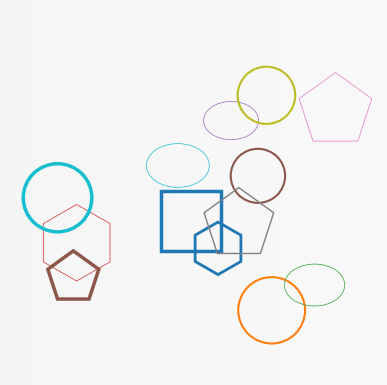[{"shape": "hexagon", "thickness": 2, "radius": 0.34, "center": [0.563, 0.355]}, {"shape": "square", "thickness": 2.5, "radius": 0.39, "center": [0.492, 0.426]}, {"shape": "circle", "thickness": 1.5, "radius": 0.43, "center": [0.701, 0.194]}, {"shape": "oval", "thickness": 0.5, "radius": 0.39, "center": [0.812, 0.26]}, {"shape": "hexagon", "thickness": 0.5, "radius": 0.5, "center": [0.198, 0.369]}, {"shape": "oval", "thickness": 0.5, "radius": 0.35, "center": [0.596, 0.687]}, {"shape": "circle", "thickness": 1.5, "radius": 0.35, "center": [0.666, 0.543]}, {"shape": "pentagon", "thickness": 2.5, "radius": 0.35, "center": [0.189, 0.279]}, {"shape": "pentagon", "thickness": 0.5, "radius": 0.49, "center": [0.866, 0.713]}, {"shape": "pentagon", "thickness": 1, "radius": 0.47, "center": [0.616, 0.418]}, {"shape": "circle", "thickness": 1.5, "radius": 0.37, "center": [0.688, 0.752]}, {"shape": "oval", "thickness": 0.5, "radius": 0.41, "center": [0.459, 0.57]}, {"shape": "circle", "thickness": 2.5, "radius": 0.44, "center": [0.149, 0.486]}]